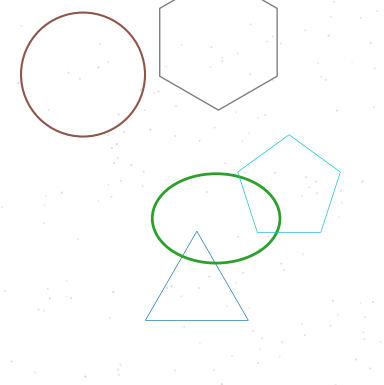[{"shape": "triangle", "thickness": 0.5, "radius": 0.77, "center": [0.511, 0.245]}, {"shape": "oval", "thickness": 2, "radius": 0.83, "center": [0.561, 0.433]}, {"shape": "circle", "thickness": 1.5, "radius": 0.81, "center": [0.216, 0.806]}, {"shape": "hexagon", "thickness": 1, "radius": 0.88, "center": [0.567, 0.89]}, {"shape": "pentagon", "thickness": 0.5, "radius": 0.7, "center": [0.751, 0.51]}]